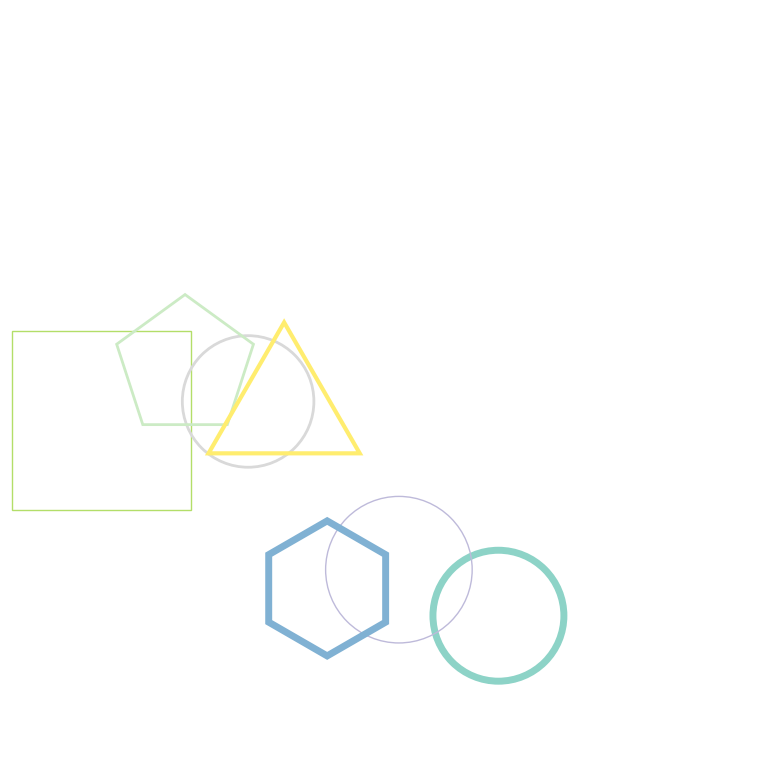[{"shape": "circle", "thickness": 2.5, "radius": 0.43, "center": [0.647, 0.2]}, {"shape": "circle", "thickness": 0.5, "radius": 0.48, "center": [0.518, 0.26]}, {"shape": "hexagon", "thickness": 2.5, "radius": 0.44, "center": [0.425, 0.236]}, {"shape": "square", "thickness": 0.5, "radius": 0.58, "center": [0.132, 0.453]}, {"shape": "circle", "thickness": 1, "radius": 0.43, "center": [0.322, 0.479]}, {"shape": "pentagon", "thickness": 1, "radius": 0.47, "center": [0.24, 0.524]}, {"shape": "triangle", "thickness": 1.5, "radius": 0.57, "center": [0.369, 0.468]}]